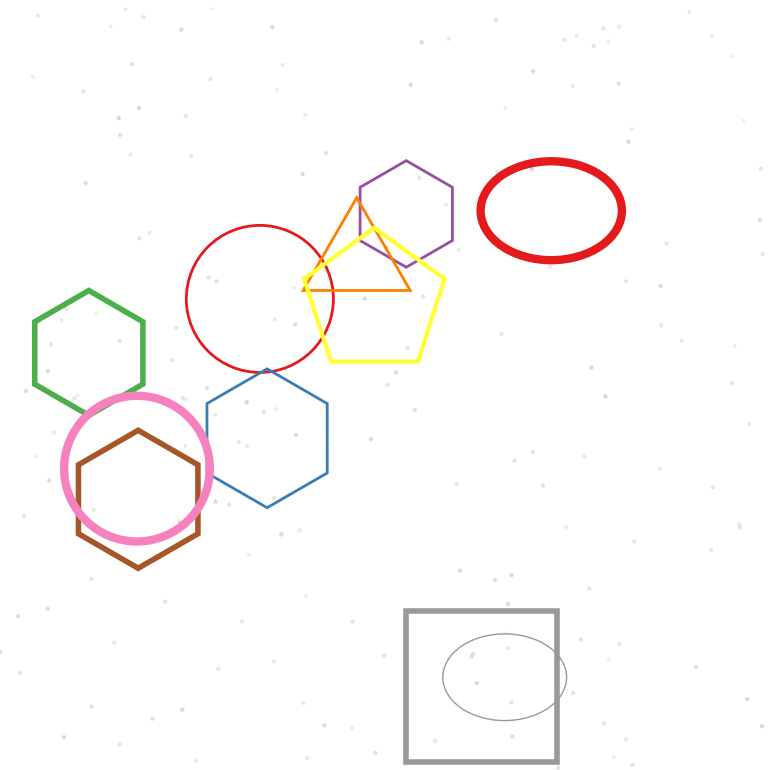[{"shape": "oval", "thickness": 3, "radius": 0.46, "center": [0.716, 0.726]}, {"shape": "circle", "thickness": 1, "radius": 0.48, "center": [0.337, 0.612]}, {"shape": "hexagon", "thickness": 1, "radius": 0.45, "center": [0.347, 0.431]}, {"shape": "hexagon", "thickness": 2, "radius": 0.41, "center": [0.115, 0.542]}, {"shape": "hexagon", "thickness": 1, "radius": 0.35, "center": [0.528, 0.722]}, {"shape": "triangle", "thickness": 1, "radius": 0.4, "center": [0.463, 0.663]}, {"shape": "pentagon", "thickness": 1.5, "radius": 0.48, "center": [0.486, 0.608]}, {"shape": "hexagon", "thickness": 2, "radius": 0.45, "center": [0.179, 0.352]}, {"shape": "circle", "thickness": 3, "radius": 0.47, "center": [0.178, 0.391]}, {"shape": "square", "thickness": 2, "radius": 0.49, "center": [0.625, 0.108]}, {"shape": "oval", "thickness": 0.5, "radius": 0.4, "center": [0.655, 0.12]}]